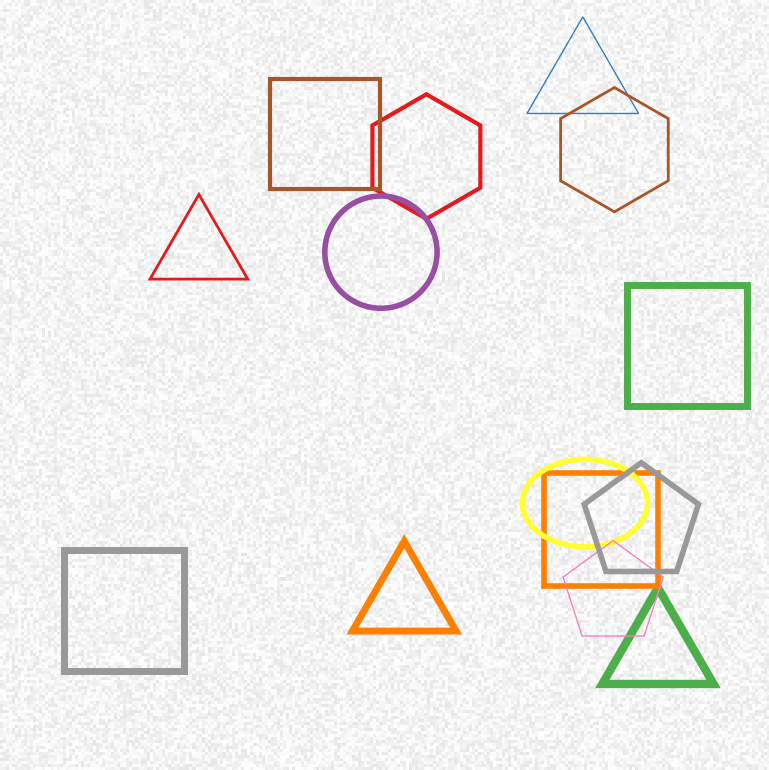[{"shape": "hexagon", "thickness": 1.5, "radius": 0.4, "center": [0.554, 0.797]}, {"shape": "triangle", "thickness": 1, "radius": 0.37, "center": [0.258, 0.674]}, {"shape": "triangle", "thickness": 0.5, "radius": 0.42, "center": [0.757, 0.894]}, {"shape": "square", "thickness": 2.5, "radius": 0.39, "center": [0.892, 0.551]}, {"shape": "triangle", "thickness": 3, "radius": 0.42, "center": [0.854, 0.153]}, {"shape": "circle", "thickness": 2, "radius": 0.36, "center": [0.495, 0.673]}, {"shape": "square", "thickness": 2, "radius": 0.37, "center": [0.78, 0.312]}, {"shape": "triangle", "thickness": 2.5, "radius": 0.39, "center": [0.525, 0.219]}, {"shape": "oval", "thickness": 2, "radius": 0.41, "center": [0.76, 0.347]}, {"shape": "hexagon", "thickness": 1, "radius": 0.4, "center": [0.798, 0.806]}, {"shape": "square", "thickness": 1.5, "radius": 0.36, "center": [0.422, 0.826]}, {"shape": "pentagon", "thickness": 0.5, "radius": 0.34, "center": [0.796, 0.229]}, {"shape": "pentagon", "thickness": 2, "radius": 0.39, "center": [0.833, 0.321]}, {"shape": "square", "thickness": 2.5, "radius": 0.39, "center": [0.161, 0.207]}]